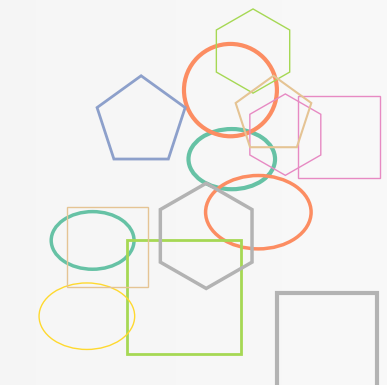[{"shape": "oval", "thickness": 3, "radius": 0.56, "center": [0.598, 0.587]}, {"shape": "oval", "thickness": 2.5, "radius": 0.53, "center": [0.239, 0.376]}, {"shape": "oval", "thickness": 2.5, "radius": 0.68, "center": [0.667, 0.449]}, {"shape": "circle", "thickness": 3, "radius": 0.6, "center": [0.595, 0.766]}, {"shape": "pentagon", "thickness": 2, "radius": 0.6, "center": [0.364, 0.684]}, {"shape": "square", "thickness": 1, "radius": 0.53, "center": [0.874, 0.645]}, {"shape": "hexagon", "thickness": 1, "radius": 0.53, "center": [0.736, 0.65]}, {"shape": "hexagon", "thickness": 1, "radius": 0.55, "center": [0.653, 0.867]}, {"shape": "square", "thickness": 2, "radius": 0.74, "center": [0.475, 0.228]}, {"shape": "oval", "thickness": 1, "radius": 0.62, "center": [0.224, 0.179]}, {"shape": "square", "thickness": 1, "radius": 0.52, "center": [0.277, 0.358]}, {"shape": "pentagon", "thickness": 1.5, "radius": 0.51, "center": [0.706, 0.701]}, {"shape": "square", "thickness": 3, "radius": 0.64, "center": [0.844, 0.11]}, {"shape": "hexagon", "thickness": 2.5, "radius": 0.68, "center": [0.532, 0.387]}]